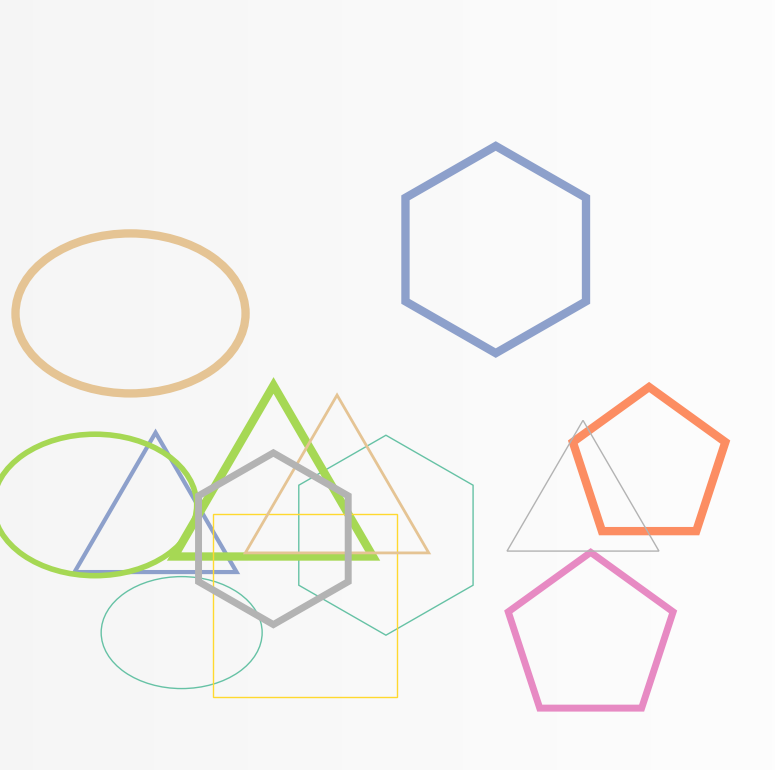[{"shape": "oval", "thickness": 0.5, "radius": 0.52, "center": [0.234, 0.178]}, {"shape": "hexagon", "thickness": 0.5, "radius": 0.65, "center": [0.498, 0.305]}, {"shape": "pentagon", "thickness": 3, "radius": 0.52, "center": [0.838, 0.394]}, {"shape": "triangle", "thickness": 1.5, "radius": 0.6, "center": [0.201, 0.317]}, {"shape": "hexagon", "thickness": 3, "radius": 0.67, "center": [0.64, 0.676]}, {"shape": "pentagon", "thickness": 2.5, "radius": 0.56, "center": [0.762, 0.171]}, {"shape": "triangle", "thickness": 3, "radius": 0.74, "center": [0.353, 0.351]}, {"shape": "oval", "thickness": 2, "radius": 0.66, "center": [0.123, 0.344]}, {"shape": "square", "thickness": 0.5, "radius": 0.6, "center": [0.393, 0.214]}, {"shape": "triangle", "thickness": 1, "radius": 0.68, "center": [0.435, 0.35]}, {"shape": "oval", "thickness": 3, "radius": 0.74, "center": [0.168, 0.593]}, {"shape": "triangle", "thickness": 0.5, "radius": 0.57, "center": [0.752, 0.341]}, {"shape": "hexagon", "thickness": 2.5, "radius": 0.56, "center": [0.353, 0.3]}]